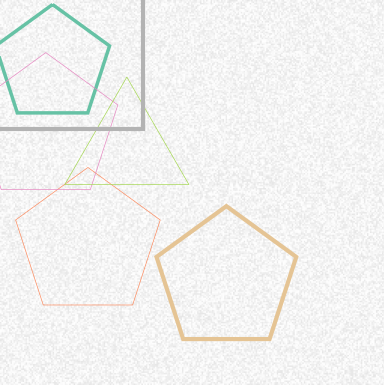[{"shape": "pentagon", "thickness": 2.5, "radius": 0.78, "center": [0.137, 0.833]}, {"shape": "pentagon", "thickness": 0.5, "radius": 0.99, "center": [0.228, 0.368]}, {"shape": "pentagon", "thickness": 0.5, "radius": 0.98, "center": [0.119, 0.667]}, {"shape": "triangle", "thickness": 0.5, "radius": 0.93, "center": [0.329, 0.614]}, {"shape": "pentagon", "thickness": 3, "radius": 0.95, "center": [0.588, 0.274]}, {"shape": "square", "thickness": 3, "radius": 1.0, "center": [0.171, 0.863]}]